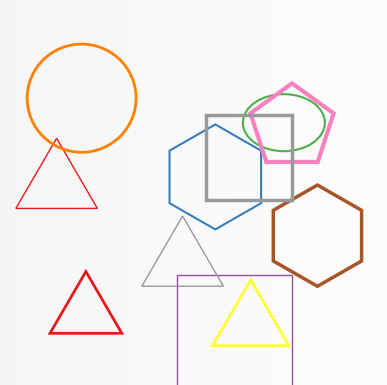[{"shape": "triangle", "thickness": 2, "radius": 0.53, "center": [0.222, 0.188]}, {"shape": "triangle", "thickness": 1, "radius": 0.61, "center": [0.146, 0.519]}, {"shape": "hexagon", "thickness": 1.5, "radius": 0.68, "center": [0.556, 0.54]}, {"shape": "oval", "thickness": 1.5, "radius": 0.53, "center": [0.733, 0.681]}, {"shape": "square", "thickness": 1, "radius": 0.74, "center": [0.606, 0.138]}, {"shape": "circle", "thickness": 2, "radius": 0.7, "center": [0.211, 0.745]}, {"shape": "triangle", "thickness": 2, "radius": 0.57, "center": [0.647, 0.159]}, {"shape": "hexagon", "thickness": 2.5, "radius": 0.66, "center": [0.819, 0.388]}, {"shape": "pentagon", "thickness": 3, "radius": 0.56, "center": [0.754, 0.671]}, {"shape": "triangle", "thickness": 1, "radius": 0.61, "center": [0.471, 0.317]}, {"shape": "square", "thickness": 2.5, "radius": 0.55, "center": [0.643, 0.591]}]